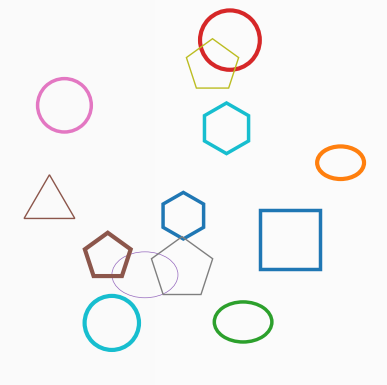[{"shape": "hexagon", "thickness": 2.5, "radius": 0.3, "center": [0.473, 0.44]}, {"shape": "square", "thickness": 2.5, "radius": 0.39, "center": [0.749, 0.378]}, {"shape": "oval", "thickness": 3, "radius": 0.3, "center": [0.879, 0.577]}, {"shape": "oval", "thickness": 2.5, "radius": 0.37, "center": [0.627, 0.164]}, {"shape": "circle", "thickness": 3, "radius": 0.39, "center": [0.593, 0.896]}, {"shape": "oval", "thickness": 0.5, "radius": 0.43, "center": [0.374, 0.286]}, {"shape": "triangle", "thickness": 1, "radius": 0.38, "center": [0.128, 0.47]}, {"shape": "pentagon", "thickness": 3, "radius": 0.31, "center": [0.278, 0.333]}, {"shape": "circle", "thickness": 2.5, "radius": 0.35, "center": [0.166, 0.726]}, {"shape": "pentagon", "thickness": 1, "radius": 0.42, "center": [0.47, 0.302]}, {"shape": "pentagon", "thickness": 1, "radius": 0.35, "center": [0.548, 0.829]}, {"shape": "hexagon", "thickness": 2.5, "radius": 0.33, "center": [0.585, 0.667]}, {"shape": "circle", "thickness": 3, "radius": 0.35, "center": [0.289, 0.161]}]